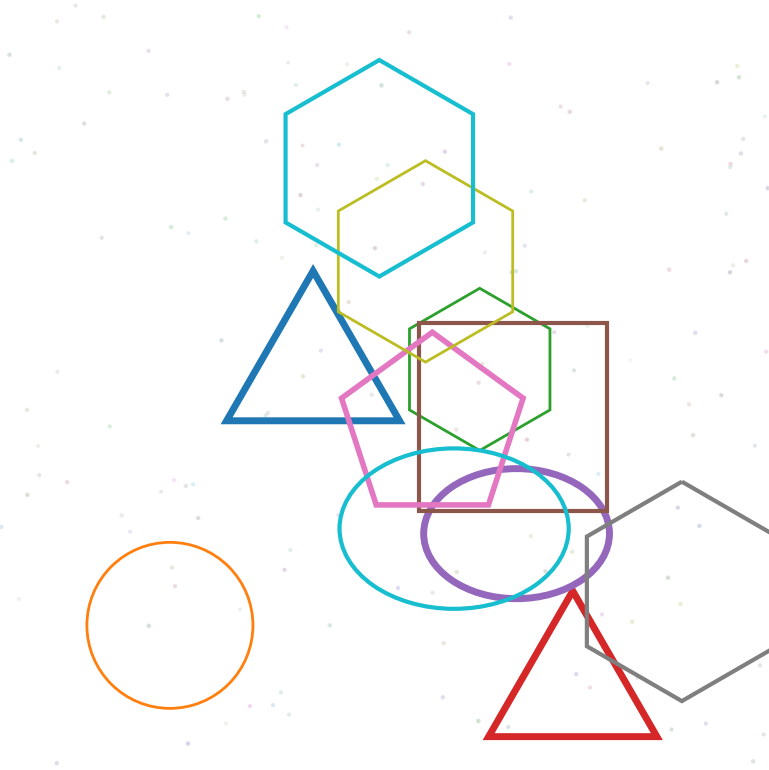[{"shape": "triangle", "thickness": 2.5, "radius": 0.65, "center": [0.407, 0.518]}, {"shape": "circle", "thickness": 1, "radius": 0.54, "center": [0.221, 0.188]}, {"shape": "hexagon", "thickness": 1, "radius": 0.53, "center": [0.623, 0.52]}, {"shape": "triangle", "thickness": 2.5, "radius": 0.63, "center": [0.744, 0.106]}, {"shape": "oval", "thickness": 2.5, "radius": 0.6, "center": [0.671, 0.307]}, {"shape": "square", "thickness": 1.5, "radius": 0.61, "center": [0.666, 0.458]}, {"shape": "pentagon", "thickness": 2, "radius": 0.62, "center": [0.561, 0.445]}, {"shape": "hexagon", "thickness": 1.5, "radius": 0.71, "center": [0.886, 0.232]}, {"shape": "hexagon", "thickness": 1, "radius": 0.65, "center": [0.553, 0.661]}, {"shape": "hexagon", "thickness": 1.5, "radius": 0.7, "center": [0.493, 0.781]}, {"shape": "oval", "thickness": 1.5, "radius": 0.74, "center": [0.59, 0.313]}]